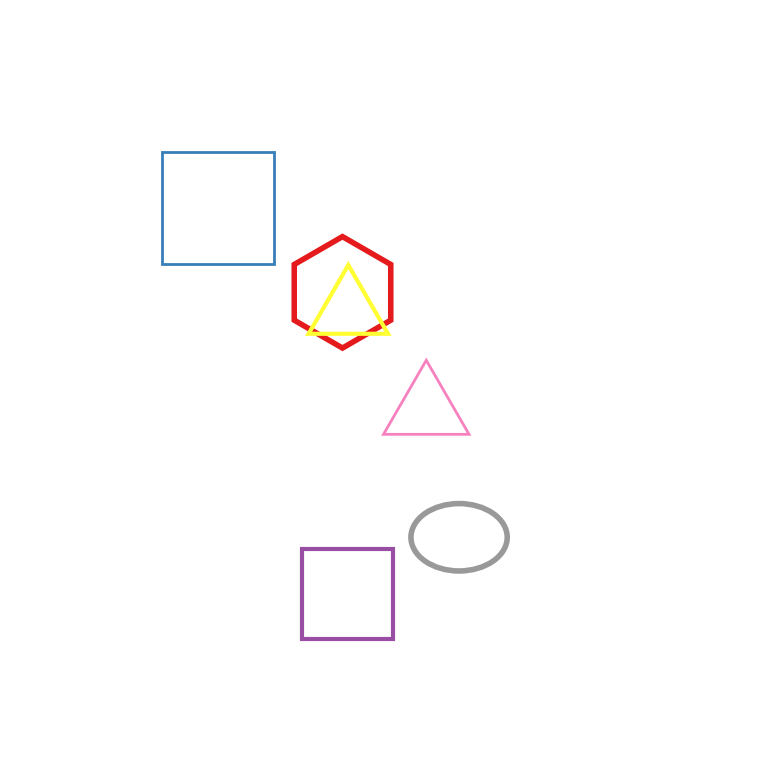[{"shape": "hexagon", "thickness": 2, "radius": 0.36, "center": [0.445, 0.62]}, {"shape": "square", "thickness": 1, "radius": 0.36, "center": [0.283, 0.73]}, {"shape": "square", "thickness": 1.5, "radius": 0.3, "center": [0.452, 0.229]}, {"shape": "triangle", "thickness": 1.5, "radius": 0.3, "center": [0.452, 0.596]}, {"shape": "triangle", "thickness": 1, "radius": 0.32, "center": [0.554, 0.468]}, {"shape": "oval", "thickness": 2, "radius": 0.31, "center": [0.596, 0.302]}]